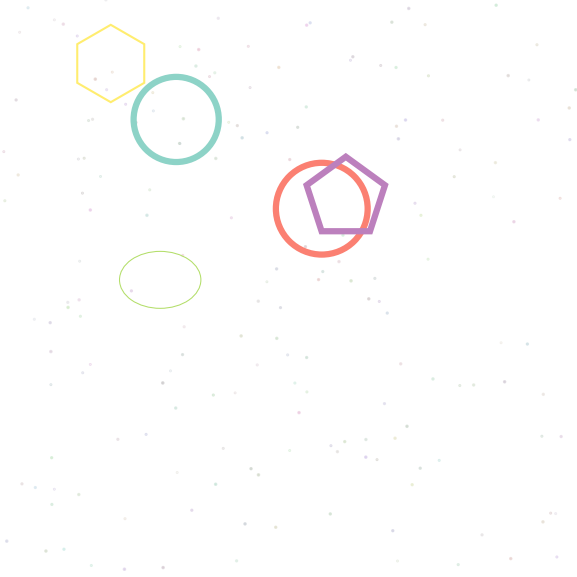[{"shape": "circle", "thickness": 3, "radius": 0.37, "center": [0.305, 0.792]}, {"shape": "circle", "thickness": 3, "radius": 0.4, "center": [0.557, 0.638]}, {"shape": "oval", "thickness": 0.5, "radius": 0.35, "center": [0.277, 0.515]}, {"shape": "pentagon", "thickness": 3, "radius": 0.36, "center": [0.599, 0.656]}, {"shape": "hexagon", "thickness": 1, "radius": 0.33, "center": [0.192, 0.889]}]